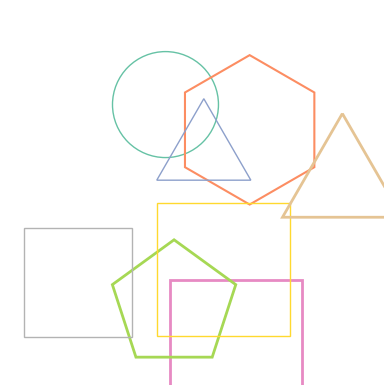[{"shape": "circle", "thickness": 1, "radius": 0.69, "center": [0.43, 0.728]}, {"shape": "hexagon", "thickness": 1.5, "radius": 0.97, "center": [0.648, 0.663]}, {"shape": "triangle", "thickness": 1, "radius": 0.71, "center": [0.529, 0.603]}, {"shape": "square", "thickness": 2, "radius": 0.86, "center": [0.612, 0.103]}, {"shape": "pentagon", "thickness": 2, "radius": 0.84, "center": [0.452, 0.209]}, {"shape": "square", "thickness": 1, "radius": 0.86, "center": [0.58, 0.299]}, {"shape": "triangle", "thickness": 2, "radius": 0.9, "center": [0.889, 0.526]}, {"shape": "square", "thickness": 1, "radius": 0.7, "center": [0.203, 0.267]}]